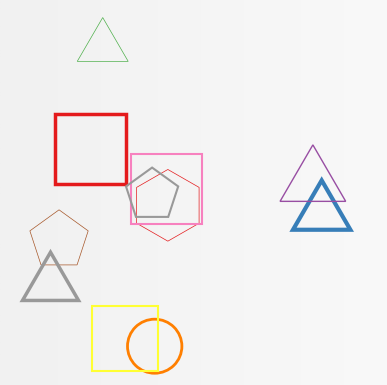[{"shape": "hexagon", "thickness": 0.5, "radius": 0.47, "center": [0.433, 0.467]}, {"shape": "square", "thickness": 2.5, "radius": 0.46, "center": [0.233, 0.613]}, {"shape": "triangle", "thickness": 3, "radius": 0.43, "center": [0.83, 0.446]}, {"shape": "triangle", "thickness": 0.5, "radius": 0.38, "center": [0.265, 0.879]}, {"shape": "triangle", "thickness": 1, "radius": 0.49, "center": [0.807, 0.526]}, {"shape": "circle", "thickness": 2, "radius": 0.35, "center": [0.399, 0.101]}, {"shape": "square", "thickness": 1.5, "radius": 0.42, "center": [0.322, 0.121]}, {"shape": "pentagon", "thickness": 0.5, "radius": 0.4, "center": [0.152, 0.376]}, {"shape": "square", "thickness": 1.5, "radius": 0.45, "center": [0.43, 0.51]}, {"shape": "triangle", "thickness": 2.5, "radius": 0.42, "center": [0.13, 0.261]}, {"shape": "pentagon", "thickness": 1.5, "radius": 0.35, "center": [0.392, 0.494]}]